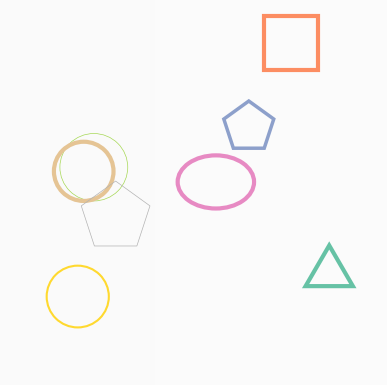[{"shape": "triangle", "thickness": 3, "radius": 0.35, "center": [0.85, 0.292]}, {"shape": "square", "thickness": 3, "radius": 0.35, "center": [0.751, 0.889]}, {"shape": "pentagon", "thickness": 2.5, "radius": 0.34, "center": [0.642, 0.67]}, {"shape": "oval", "thickness": 3, "radius": 0.49, "center": [0.557, 0.527]}, {"shape": "circle", "thickness": 0.5, "radius": 0.44, "center": [0.242, 0.566]}, {"shape": "circle", "thickness": 1.5, "radius": 0.4, "center": [0.201, 0.23]}, {"shape": "circle", "thickness": 3, "radius": 0.38, "center": [0.216, 0.555]}, {"shape": "pentagon", "thickness": 0.5, "radius": 0.47, "center": [0.298, 0.436]}]